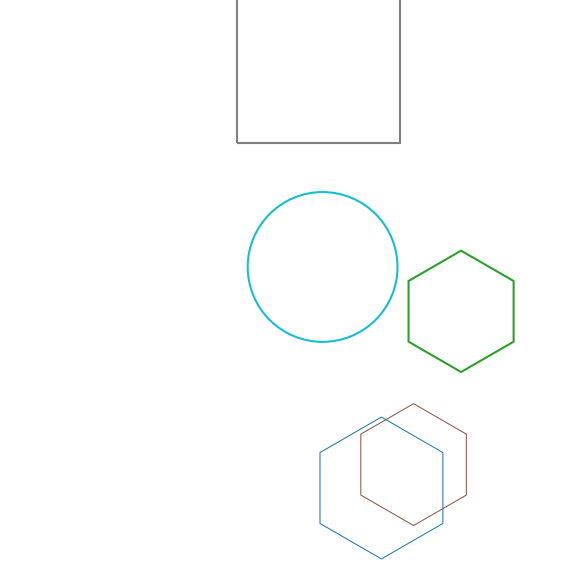[{"shape": "hexagon", "thickness": 0.5, "radius": 0.61, "center": [0.66, 0.154]}, {"shape": "hexagon", "thickness": 1, "radius": 0.53, "center": [0.798, 0.46]}, {"shape": "hexagon", "thickness": 0.5, "radius": 0.53, "center": [0.716, 0.195]}, {"shape": "square", "thickness": 1, "radius": 0.7, "center": [0.552, 0.893]}, {"shape": "circle", "thickness": 1, "radius": 0.65, "center": [0.559, 0.537]}]